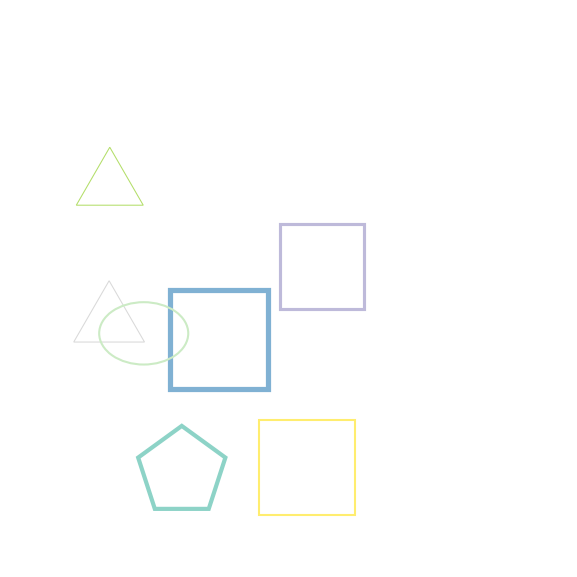[{"shape": "pentagon", "thickness": 2, "radius": 0.4, "center": [0.315, 0.182]}, {"shape": "square", "thickness": 1.5, "radius": 0.37, "center": [0.558, 0.537]}, {"shape": "square", "thickness": 2.5, "radius": 0.43, "center": [0.379, 0.411]}, {"shape": "triangle", "thickness": 0.5, "radius": 0.33, "center": [0.19, 0.677]}, {"shape": "triangle", "thickness": 0.5, "radius": 0.35, "center": [0.189, 0.442]}, {"shape": "oval", "thickness": 1, "radius": 0.39, "center": [0.249, 0.422]}, {"shape": "square", "thickness": 1, "radius": 0.41, "center": [0.532, 0.19]}]